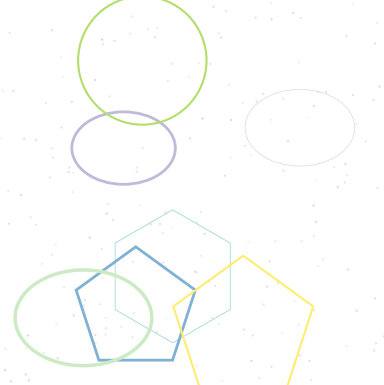[{"shape": "hexagon", "thickness": 0.5, "radius": 0.86, "center": [0.449, 0.282]}, {"shape": "oval", "thickness": 2, "radius": 0.67, "center": [0.321, 0.615]}, {"shape": "pentagon", "thickness": 2, "radius": 0.81, "center": [0.353, 0.196]}, {"shape": "circle", "thickness": 1.5, "radius": 0.83, "center": [0.37, 0.843]}, {"shape": "oval", "thickness": 0.5, "radius": 0.71, "center": [0.779, 0.668]}, {"shape": "oval", "thickness": 2.5, "radius": 0.89, "center": [0.217, 0.175]}, {"shape": "pentagon", "thickness": 1.5, "radius": 0.96, "center": [0.632, 0.145]}]